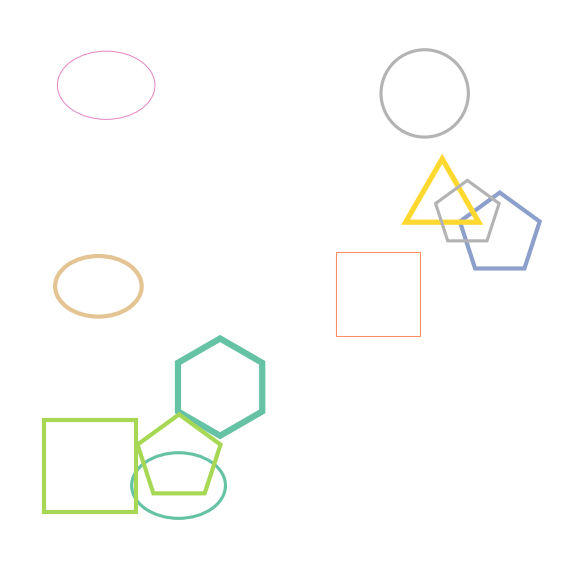[{"shape": "oval", "thickness": 1.5, "radius": 0.41, "center": [0.309, 0.158]}, {"shape": "hexagon", "thickness": 3, "radius": 0.42, "center": [0.381, 0.329]}, {"shape": "square", "thickness": 0.5, "radius": 0.37, "center": [0.654, 0.49]}, {"shape": "pentagon", "thickness": 2, "radius": 0.36, "center": [0.865, 0.593]}, {"shape": "oval", "thickness": 0.5, "radius": 0.42, "center": [0.184, 0.851]}, {"shape": "pentagon", "thickness": 2, "radius": 0.38, "center": [0.31, 0.206]}, {"shape": "square", "thickness": 2, "radius": 0.4, "center": [0.156, 0.192]}, {"shape": "triangle", "thickness": 2.5, "radius": 0.37, "center": [0.766, 0.651]}, {"shape": "oval", "thickness": 2, "radius": 0.37, "center": [0.17, 0.503]}, {"shape": "circle", "thickness": 1.5, "radius": 0.38, "center": [0.735, 0.837]}, {"shape": "pentagon", "thickness": 1.5, "radius": 0.29, "center": [0.809, 0.629]}]